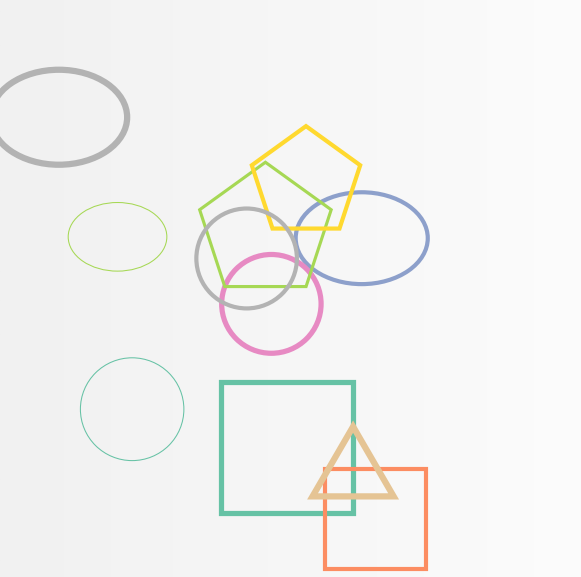[{"shape": "circle", "thickness": 0.5, "radius": 0.45, "center": [0.227, 0.291]}, {"shape": "square", "thickness": 2.5, "radius": 0.56, "center": [0.494, 0.224]}, {"shape": "square", "thickness": 2, "radius": 0.43, "center": [0.646, 0.1]}, {"shape": "oval", "thickness": 2, "radius": 0.57, "center": [0.622, 0.587]}, {"shape": "circle", "thickness": 2.5, "radius": 0.43, "center": [0.467, 0.473]}, {"shape": "pentagon", "thickness": 1.5, "radius": 0.59, "center": [0.457, 0.599]}, {"shape": "oval", "thickness": 0.5, "radius": 0.42, "center": [0.202, 0.589]}, {"shape": "pentagon", "thickness": 2, "radius": 0.49, "center": [0.526, 0.683]}, {"shape": "triangle", "thickness": 3, "radius": 0.4, "center": [0.607, 0.18]}, {"shape": "oval", "thickness": 3, "radius": 0.59, "center": [0.101, 0.796]}, {"shape": "circle", "thickness": 2, "radius": 0.43, "center": [0.424, 0.552]}]